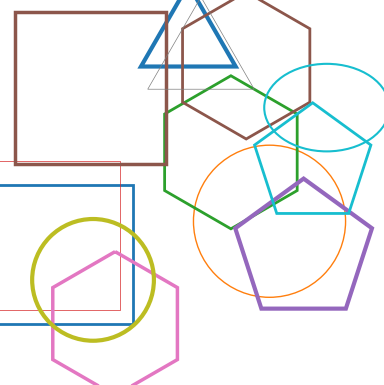[{"shape": "square", "thickness": 2, "radius": 0.9, "center": [0.166, 0.339]}, {"shape": "triangle", "thickness": 3, "radius": 0.71, "center": [0.489, 0.898]}, {"shape": "circle", "thickness": 1, "radius": 0.99, "center": [0.7, 0.425]}, {"shape": "hexagon", "thickness": 2, "radius": 0.99, "center": [0.6, 0.604]}, {"shape": "square", "thickness": 0.5, "radius": 0.97, "center": [0.119, 0.389]}, {"shape": "pentagon", "thickness": 3, "radius": 0.93, "center": [0.789, 0.349]}, {"shape": "hexagon", "thickness": 2, "radius": 0.95, "center": [0.639, 0.83]}, {"shape": "square", "thickness": 2.5, "radius": 0.99, "center": [0.235, 0.773]}, {"shape": "hexagon", "thickness": 2.5, "radius": 0.93, "center": [0.299, 0.16]}, {"shape": "triangle", "thickness": 0.5, "radius": 0.8, "center": [0.522, 0.848]}, {"shape": "circle", "thickness": 3, "radius": 0.79, "center": [0.242, 0.273]}, {"shape": "pentagon", "thickness": 2, "radius": 0.79, "center": [0.812, 0.574]}, {"shape": "oval", "thickness": 1.5, "radius": 0.81, "center": [0.849, 0.721]}]